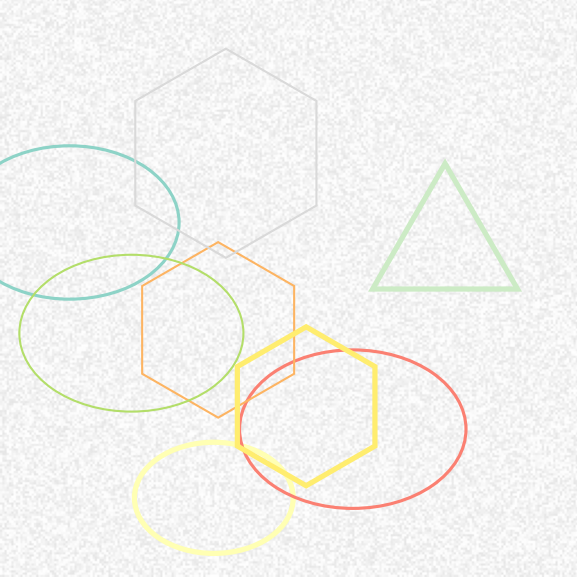[{"shape": "oval", "thickness": 1.5, "radius": 0.95, "center": [0.12, 0.614]}, {"shape": "oval", "thickness": 2.5, "radius": 0.69, "center": [0.37, 0.137]}, {"shape": "oval", "thickness": 1.5, "radius": 0.98, "center": [0.611, 0.256]}, {"shape": "hexagon", "thickness": 1, "radius": 0.76, "center": [0.378, 0.428]}, {"shape": "oval", "thickness": 1, "radius": 0.97, "center": [0.228, 0.422]}, {"shape": "hexagon", "thickness": 1, "radius": 0.91, "center": [0.391, 0.734]}, {"shape": "triangle", "thickness": 2.5, "radius": 0.72, "center": [0.771, 0.571]}, {"shape": "hexagon", "thickness": 2.5, "radius": 0.69, "center": [0.53, 0.296]}]